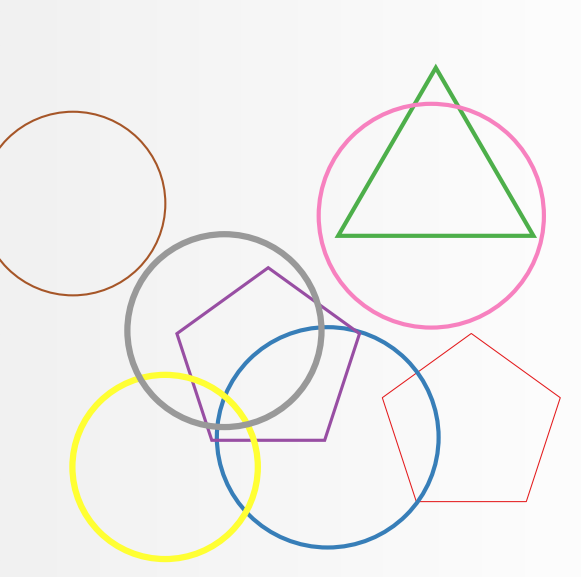[{"shape": "pentagon", "thickness": 0.5, "radius": 0.8, "center": [0.811, 0.261]}, {"shape": "circle", "thickness": 2, "radius": 0.95, "center": [0.564, 0.242]}, {"shape": "triangle", "thickness": 2, "radius": 0.97, "center": [0.75, 0.688]}, {"shape": "pentagon", "thickness": 1.5, "radius": 0.83, "center": [0.461, 0.37]}, {"shape": "circle", "thickness": 3, "radius": 0.8, "center": [0.284, 0.191]}, {"shape": "circle", "thickness": 1, "radius": 0.79, "center": [0.125, 0.647]}, {"shape": "circle", "thickness": 2, "radius": 0.97, "center": [0.742, 0.626]}, {"shape": "circle", "thickness": 3, "radius": 0.83, "center": [0.386, 0.427]}]